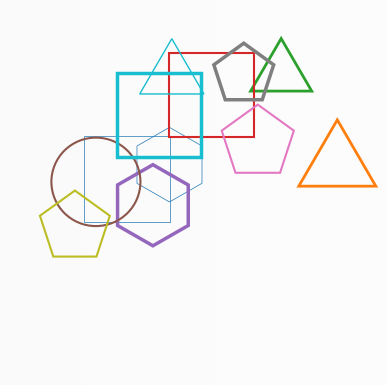[{"shape": "square", "thickness": 0.5, "radius": 0.55, "center": [0.327, 0.536]}, {"shape": "hexagon", "thickness": 0.5, "radius": 0.48, "center": [0.437, 0.572]}, {"shape": "triangle", "thickness": 2, "radius": 0.57, "center": [0.87, 0.574]}, {"shape": "triangle", "thickness": 2, "radius": 0.46, "center": [0.726, 0.809]}, {"shape": "square", "thickness": 1.5, "radius": 0.54, "center": [0.546, 0.752]}, {"shape": "hexagon", "thickness": 2.5, "radius": 0.53, "center": [0.395, 0.467]}, {"shape": "circle", "thickness": 1.5, "radius": 0.57, "center": [0.248, 0.528]}, {"shape": "pentagon", "thickness": 1.5, "radius": 0.49, "center": [0.665, 0.63]}, {"shape": "pentagon", "thickness": 2.5, "radius": 0.41, "center": [0.629, 0.807]}, {"shape": "pentagon", "thickness": 1.5, "radius": 0.47, "center": [0.193, 0.41]}, {"shape": "triangle", "thickness": 1, "radius": 0.48, "center": [0.443, 0.804]}, {"shape": "square", "thickness": 2.5, "radius": 0.54, "center": [0.41, 0.701]}]